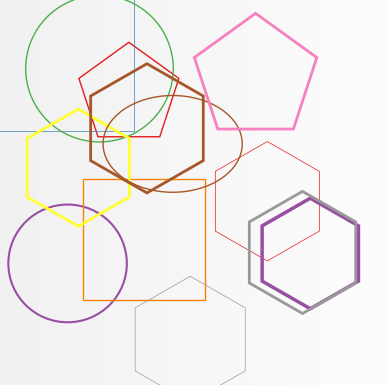[{"shape": "pentagon", "thickness": 1, "radius": 0.68, "center": [0.333, 0.754]}, {"shape": "hexagon", "thickness": 0.5, "radius": 0.78, "center": [0.69, 0.477]}, {"shape": "square", "thickness": 0.5, "radius": 0.94, "center": [0.159, 0.848]}, {"shape": "circle", "thickness": 1, "radius": 0.95, "center": [0.257, 0.822]}, {"shape": "hexagon", "thickness": 2.5, "radius": 0.72, "center": [0.801, 0.342]}, {"shape": "circle", "thickness": 1.5, "radius": 0.76, "center": [0.174, 0.316]}, {"shape": "square", "thickness": 1, "radius": 0.79, "center": [0.371, 0.378]}, {"shape": "hexagon", "thickness": 2, "radius": 0.76, "center": [0.202, 0.564]}, {"shape": "hexagon", "thickness": 2, "radius": 0.84, "center": [0.379, 0.667]}, {"shape": "oval", "thickness": 1, "radius": 0.9, "center": [0.446, 0.626]}, {"shape": "pentagon", "thickness": 2, "radius": 0.83, "center": [0.66, 0.799]}, {"shape": "hexagon", "thickness": 2, "radius": 0.79, "center": [0.781, 0.344]}, {"shape": "hexagon", "thickness": 0.5, "radius": 0.82, "center": [0.491, 0.119]}]